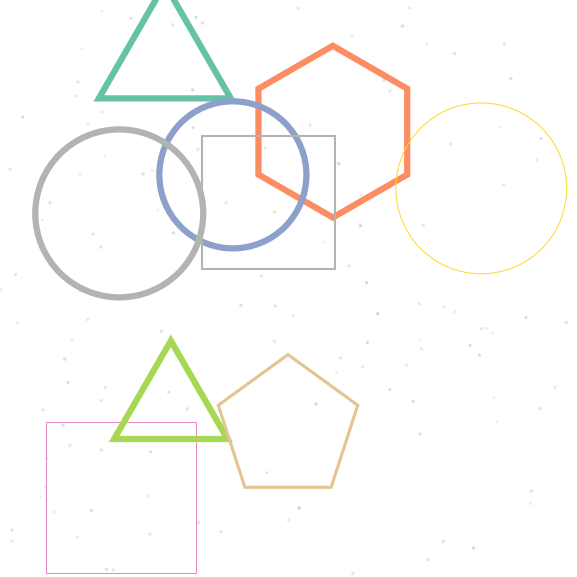[{"shape": "triangle", "thickness": 3, "radius": 0.66, "center": [0.285, 0.895]}, {"shape": "hexagon", "thickness": 3, "radius": 0.74, "center": [0.576, 0.771]}, {"shape": "circle", "thickness": 3, "radius": 0.64, "center": [0.403, 0.696]}, {"shape": "square", "thickness": 0.5, "radius": 0.65, "center": [0.209, 0.138]}, {"shape": "triangle", "thickness": 3, "radius": 0.57, "center": [0.296, 0.296]}, {"shape": "circle", "thickness": 0.5, "radius": 0.74, "center": [0.833, 0.673]}, {"shape": "pentagon", "thickness": 1.5, "radius": 0.63, "center": [0.499, 0.258]}, {"shape": "square", "thickness": 1, "radius": 0.58, "center": [0.465, 0.648]}, {"shape": "circle", "thickness": 3, "radius": 0.73, "center": [0.206, 0.63]}]